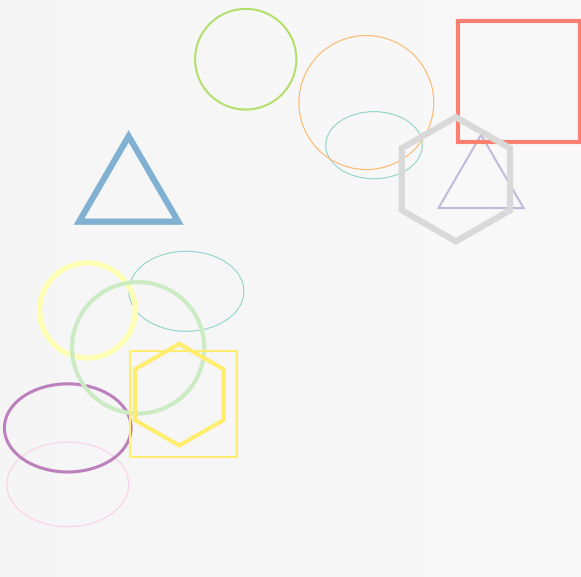[{"shape": "oval", "thickness": 0.5, "radius": 0.49, "center": [0.321, 0.495]}, {"shape": "oval", "thickness": 0.5, "radius": 0.42, "center": [0.643, 0.748]}, {"shape": "circle", "thickness": 2.5, "radius": 0.41, "center": [0.15, 0.461]}, {"shape": "triangle", "thickness": 1, "radius": 0.42, "center": [0.828, 0.681]}, {"shape": "square", "thickness": 2, "radius": 0.52, "center": [0.893, 0.858]}, {"shape": "triangle", "thickness": 3, "radius": 0.49, "center": [0.221, 0.665]}, {"shape": "circle", "thickness": 0.5, "radius": 0.58, "center": [0.63, 0.822]}, {"shape": "circle", "thickness": 1, "radius": 0.44, "center": [0.423, 0.897]}, {"shape": "oval", "thickness": 0.5, "radius": 0.52, "center": [0.117, 0.16]}, {"shape": "hexagon", "thickness": 3, "radius": 0.54, "center": [0.784, 0.689]}, {"shape": "oval", "thickness": 1.5, "radius": 0.55, "center": [0.117, 0.258]}, {"shape": "circle", "thickness": 2, "radius": 0.57, "center": [0.238, 0.397]}, {"shape": "hexagon", "thickness": 2, "radius": 0.44, "center": [0.308, 0.316]}, {"shape": "square", "thickness": 1, "radius": 0.46, "center": [0.316, 0.3]}]